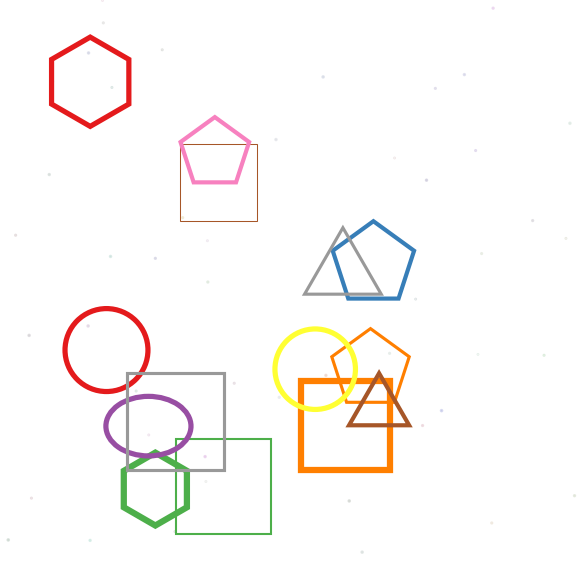[{"shape": "hexagon", "thickness": 2.5, "radius": 0.39, "center": [0.156, 0.858]}, {"shape": "circle", "thickness": 2.5, "radius": 0.36, "center": [0.184, 0.393]}, {"shape": "pentagon", "thickness": 2, "radius": 0.37, "center": [0.647, 0.542]}, {"shape": "square", "thickness": 1, "radius": 0.41, "center": [0.387, 0.157]}, {"shape": "hexagon", "thickness": 3, "radius": 0.32, "center": [0.269, 0.152]}, {"shape": "oval", "thickness": 2.5, "radius": 0.37, "center": [0.257, 0.261]}, {"shape": "pentagon", "thickness": 1.5, "radius": 0.35, "center": [0.642, 0.36]}, {"shape": "square", "thickness": 3, "radius": 0.39, "center": [0.599, 0.263]}, {"shape": "circle", "thickness": 2.5, "radius": 0.35, "center": [0.546, 0.36]}, {"shape": "square", "thickness": 0.5, "radius": 0.33, "center": [0.379, 0.683]}, {"shape": "triangle", "thickness": 2, "radius": 0.3, "center": [0.656, 0.293]}, {"shape": "pentagon", "thickness": 2, "radius": 0.31, "center": [0.372, 0.734]}, {"shape": "triangle", "thickness": 1.5, "radius": 0.38, "center": [0.594, 0.528]}, {"shape": "square", "thickness": 1.5, "radius": 0.42, "center": [0.304, 0.269]}]